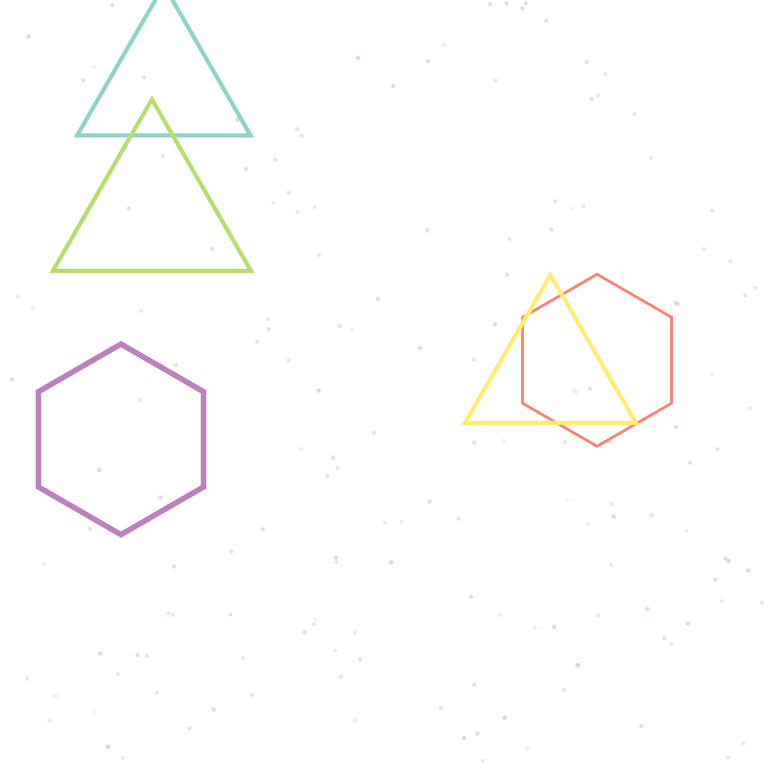[{"shape": "triangle", "thickness": 1.5, "radius": 0.65, "center": [0.213, 0.889]}, {"shape": "hexagon", "thickness": 1, "radius": 0.56, "center": [0.775, 0.532]}, {"shape": "triangle", "thickness": 1.5, "radius": 0.74, "center": [0.197, 0.722]}, {"shape": "hexagon", "thickness": 2, "radius": 0.62, "center": [0.157, 0.429]}, {"shape": "triangle", "thickness": 1.5, "radius": 0.64, "center": [0.715, 0.515]}]